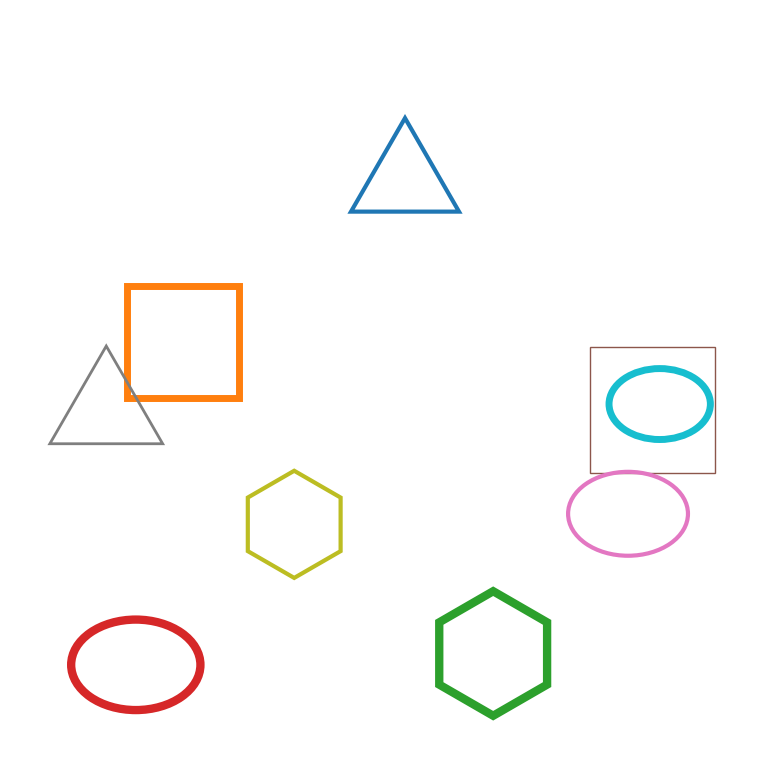[{"shape": "triangle", "thickness": 1.5, "radius": 0.4, "center": [0.526, 0.766]}, {"shape": "square", "thickness": 2.5, "radius": 0.36, "center": [0.237, 0.556]}, {"shape": "hexagon", "thickness": 3, "radius": 0.4, "center": [0.64, 0.151]}, {"shape": "oval", "thickness": 3, "radius": 0.42, "center": [0.176, 0.137]}, {"shape": "square", "thickness": 0.5, "radius": 0.41, "center": [0.847, 0.468]}, {"shape": "oval", "thickness": 1.5, "radius": 0.39, "center": [0.816, 0.333]}, {"shape": "triangle", "thickness": 1, "radius": 0.42, "center": [0.138, 0.466]}, {"shape": "hexagon", "thickness": 1.5, "radius": 0.35, "center": [0.382, 0.319]}, {"shape": "oval", "thickness": 2.5, "radius": 0.33, "center": [0.857, 0.475]}]